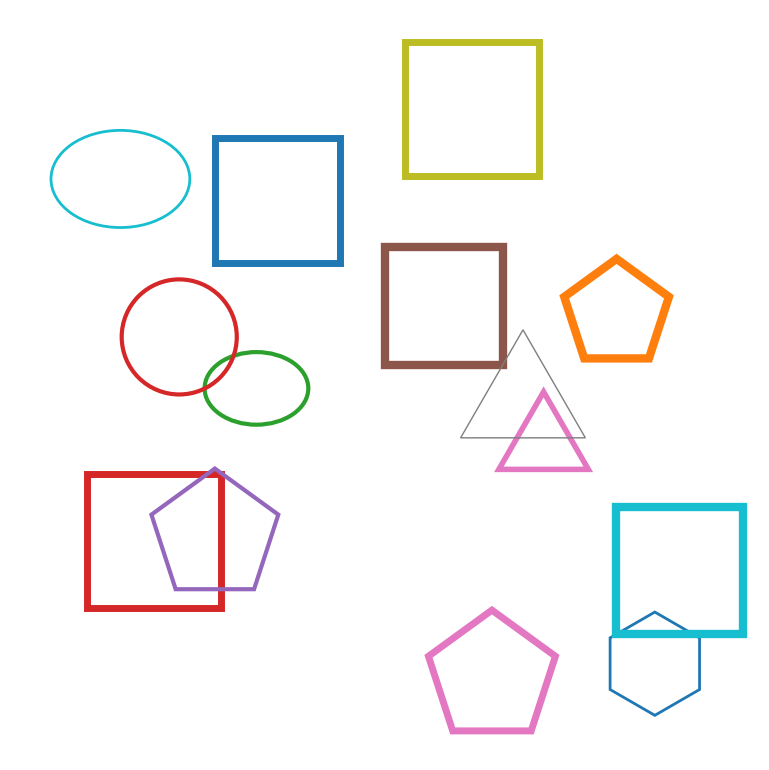[{"shape": "square", "thickness": 2.5, "radius": 0.41, "center": [0.36, 0.739]}, {"shape": "hexagon", "thickness": 1, "radius": 0.34, "center": [0.85, 0.138]}, {"shape": "pentagon", "thickness": 3, "radius": 0.36, "center": [0.801, 0.592]}, {"shape": "oval", "thickness": 1.5, "radius": 0.34, "center": [0.333, 0.496]}, {"shape": "circle", "thickness": 1.5, "radius": 0.37, "center": [0.233, 0.562]}, {"shape": "square", "thickness": 2.5, "radius": 0.44, "center": [0.2, 0.298]}, {"shape": "pentagon", "thickness": 1.5, "radius": 0.43, "center": [0.279, 0.305]}, {"shape": "square", "thickness": 3, "radius": 0.38, "center": [0.576, 0.603]}, {"shape": "pentagon", "thickness": 2.5, "radius": 0.43, "center": [0.639, 0.121]}, {"shape": "triangle", "thickness": 2, "radius": 0.34, "center": [0.706, 0.424]}, {"shape": "triangle", "thickness": 0.5, "radius": 0.47, "center": [0.679, 0.478]}, {"shape": "square", "thickness": 2.5, "radius": 0.44, "center": [0.613, 0.858]}, {"shape": "oval", "thickness": 1, "radius": 0.45, "center": [0.156, 0.768]}, {"shape": "square", "thickness": 3, "radius": 0.41, "center": [0.883, 0.26]}]